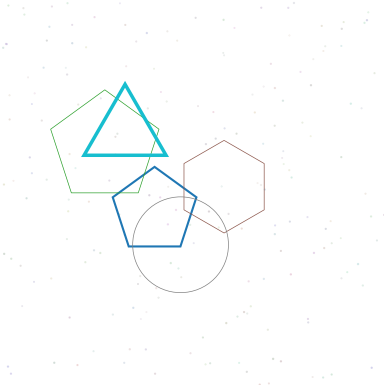[{"shape": "pentagon", "thickness": 1.5, "radius": 0.57, "center": [0.402, 0.452]}, {"shape": "pentagon", "thickness": 0.5, "radius": 0.74, "center": [0.272, 0.619]}, {"shape": "hexagon", "thickness": 0.5, "radius": 0.6, "center": [0.582, 0.515]}, {"shape": "circle", "thickness": 0.5, "radius": 0.62, "center": [0.469, 0.364]}, {"shape": "triangle", "thickness": 2.5, "radius": 0.61, "center": [0.325, 0.658]}]